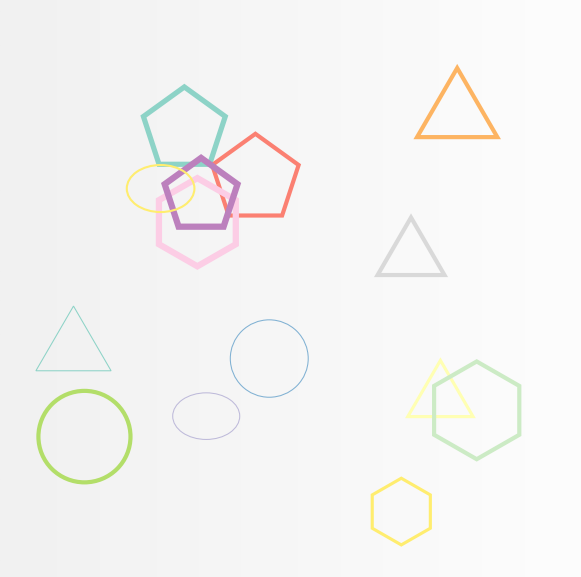[{"shape": "pentagon", "thickness": 2.5, "radius": 0.37, "center": [0.317, 0.775]}, {"shape": "triangle", "thickness": 0.5, "radius": 0.37, "center": [0.126, 0.394]}, {"shape": "triangle", "thickness": 1.5, "radius": 0.32, "center": [0.758, 0.31]}, {"shape": "oval", "thickness": 0.5, "radius": 0.29, "center": [0.355, 0.279]}, {"shape": "pentagon", "thickness": 2, "radius": 0.39, "center": [0.439, 0.689]}, {"shape": "circle", "thickness": 0.5, "radius": 0.34, "center": [0.463, 0.378]}, {"shape": "triangle", "thickness": 2, "radius": 0.4, "center": [0.787, 0.802]}, {"shape": "circle", "thickness": 2, "radius": 0.4, "center": [0.145, 0.243]}, {"shape": "hexagon", "thickness": 3, "radius": 0.38, "center": [0.34, 0.614]}, {"shape": "triangle", "thickness": 2, "radius": 0.33, "center": [0.707, 0.556]}, {"shape": "pentagon", "thickness": 3, "radius": 0.33, "center": [0.346, 0.66]}, {"shape": "hexagon", "thickness": 2, "radius": 0.42, "center": [0.82, 0.289]}, {"shape": "hexagon", "thickness": 1.5, "radius": 0.29, "center": [0.69, 0.113]}, {"shape": "oval", "thickness": 1, "radius": 0.29, "center": [0.276, 0.673]}]